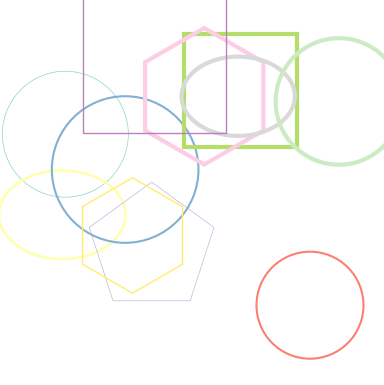[{"shape": "circle", "thickness": 0.5, "radius": 0.82, "center": [0.17, 0.651]}, {"shape": "oval", "thickness": 2, "radius": 0.82, "center": [0.162, 0.442]}, {"shape": "pentagon", "thickness": 0.5, "radius": 0.85, "center": [0.394, 0.357]}, {"shape": "circle", "thickness": 1.5, "radius": 0.69, "center": [0.805, 0.207]}, {"shape": "circle", "thickness": 1.5, "radius": 0.95, "center": [0.325, 0.56]}, {"shape": "square", "thickness": 3, "radius": 0.73, "center": [0.624, 0.766]}, {"shape": "hexagon", "thickness": 3, "radius": 0.89, "center": [0.53, 0.75]}, {"shape": "oval", "thickness": 3, "radius": 0.74, "center": [0.619, 0.75]}, {"shape": "square", "thickness": 1, "radius": 0.93, "center": [0.401, 0.842]}, {"shape": "circle", "thickness": 3, "radius": 0.82, "center": [0.88, 0.737]}, {"shape": "hexagon", "thickness": 1, "radius": 0.75, "center": [0.344, 0.388]}]